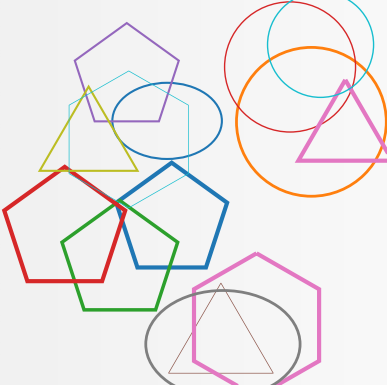[{"shape": "pentagon", "thickness": 3, "radius": 0.75, "center": [0.443, 0.427]}, {"shape": "oval", "thickness": 1.5, "radius": 0.71, "center": [0.431, 0.686]}, {"shape": "circle", "thickness": 2, "radius": 0.97, "center": [0.804, 0.684]}, {"shape": "pentagon", "thickness": 2.5, "radius": 0.78, "center": [0.309, 0.322]}, {"shape": "pentagon", "thickness": 3, "radius": 0.82, "center": [0.167, 0.402]}, {"shape": "circle", "thickness": 1, "radius": 0.84, "center": [0.749, 0.826]}, {"shape": "pentagon", "thickness": 1.5, "radius": 0.71, "center": [0.327, 0.799]}, {"shape": "triangle", "thickness": 0.5, "radius": 0.78, "center": [0.57, 0.109]}, {"shape": "hexagon", "thickness": 3, "radius": 0.93, "center": [0.662, 0.156]}, {"shape": "triangle", "thickness": 3, "radius": 0.7, "center": [0.891, 0.653]}, {"shape": "oval", "thickness": 2, "radius": 1.0, "center": [0.575, 0.106]}, {"shape": "triangle", "thickness": 1.5, "radius": 0.73, "center": [0.229, 0.629]}, {"shape": "hexagon", "thickness": 0.5, "radius": 0.89, "center": [0.332, 0.638]}, {"shape": "circle", "thickness": 1, "radius": 0.68, "center": [0.827, 0.884]}]